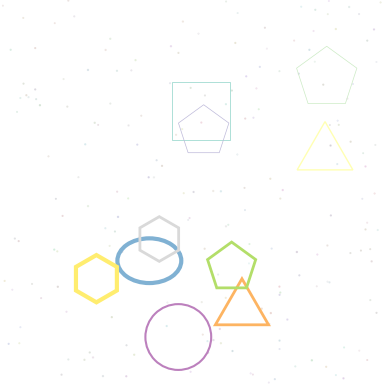[{"shape": "square", "thickness": 0.5, "radius": 0.38, "center": [0.521, 0.712]}, {"shape": "triangle", "thickness": 1, "radius": 0.42, "center": [0.844, 0.601]}, {"shape": "pentagon", "thickness": 0.5, "radius": 0.34, "center": [0.529, 0.659]}, {"shape": "oval", "thickness": 3, "radius": 0.41, "center": [0.388, 0.323]}, {"shape": "triangle", "thickness": 2, "radius": 0.4, "center": [0.628, 0.196]}, {"shape": "pentagon", "thickness": 2, "radius": 0.33, "center": [0.602, 0.305]}, {"shape": "hexagon", "thickness": 2, "radius": 0.29, "center": [0.414, 0.379]}, {"shape": "circle", "thickness": 1.5, "radius": 0.43, "center": [0.463, 0.125]}, {"shape": "pentagon", "thickness": 0.5, "radius": 0.41, "center": [0.849, 0.797]}, {"shape": "hexagon", "thickness": 3, "radius": 0.31, "center": [0.25, 0.276]}]